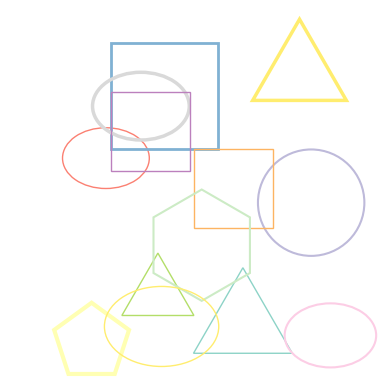[{"shape": "triangle", "thickness": 1, "radius": 0.74, "center": [0.631, 0.156]}, {"shape": "pentagon", "thickness": 3, "radius": 0.51, "center": [0.238, 0.111]}, {"shape": "circle", "thickness": 1.5, "radius": 0.69, "center": [0.808, 0.474]}, {"shape": "oval", "thickness": 1, "radius": 0.56, "center": [0.275, 0.589]}, {"shape": "square", "thickness": 2, "radius": 0.69, "center": [0.428, 0.751]}, {"shape": "square", "thickness": 1, "radius": 0.51, "center": [0.607, 0.511]}, {"shape": "triangle", "thickness": 1, "radius": 0.54, "center": [0.41, 0.235]}, {"shape": "oval", "thickness": 1.5, "radius": 0.59, "center": [0.858, 0.129]}, {"shape": "oval", "thickness": 2.5, "radius": 0.63, "center": [0.366, 0.724]}, {"shape": "square", "thickness": 1, "radius": 0.51, "center": [0.391, 0.659]}, {"shape": "hexagon", "thickness": 1.5, "radius": 0.72, "center": [0.524, 0.363]}, {"shape": "oval", "thickness": 1, "radius": 0.74, "center": [0.42, 0.152]}, {"shape": "triangle", "thickness": 2.5, "radius": 0.7, "center": [0.778, 0.809]}]